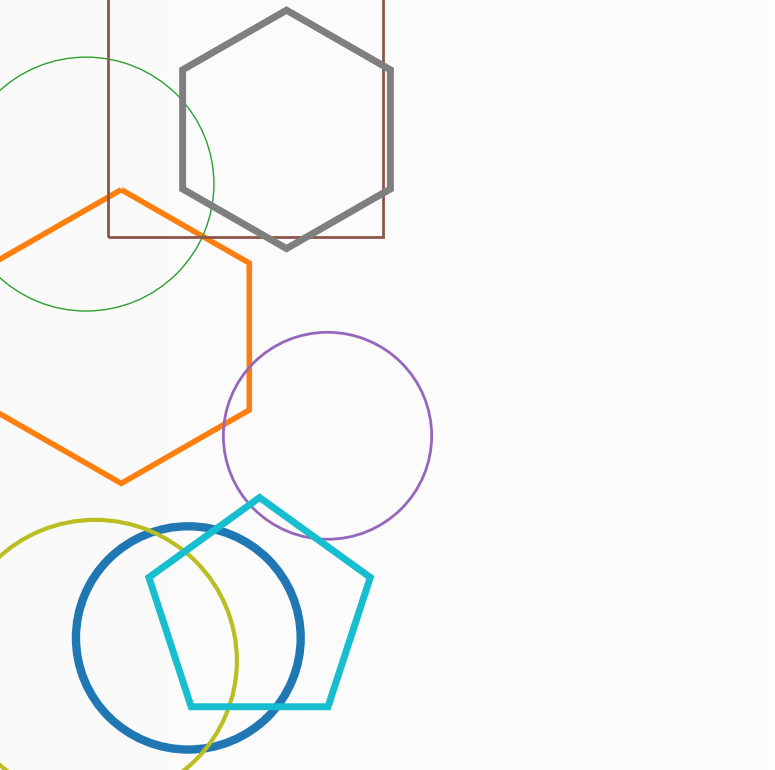[{"shape": "circle", "thickness": 3, "radius": 0.72, "center": [0.243, 0.172]}, {"shape": "hexagon", "thickness": 2, "radius": 0.95, "center": [0.156, 0.563]}, {"shape": "circle", "thickness": 0.5, "radius": 0.82, "center": [0.111, 0.761]}, {"shape": "circle", "thickness": 1, "radius": 0.67, "center": [0.423, 0.434]}, {"shape": "square", "thickness": 1, "radius": 0.88, "center": [0.317, 0.869]}, {"shape": "hexagon", "thickness": 2.5, "radius": 0.77, "center": [0.37, 0.832]}, {"shape": "circle", "thickness": 1.5, "radius": 0.91, "center": [0.123, 0.142]}, {"shape": "pentagon", "thickness": 2.5, "radius": 0.75, "center": [0.335, 0.204]}]